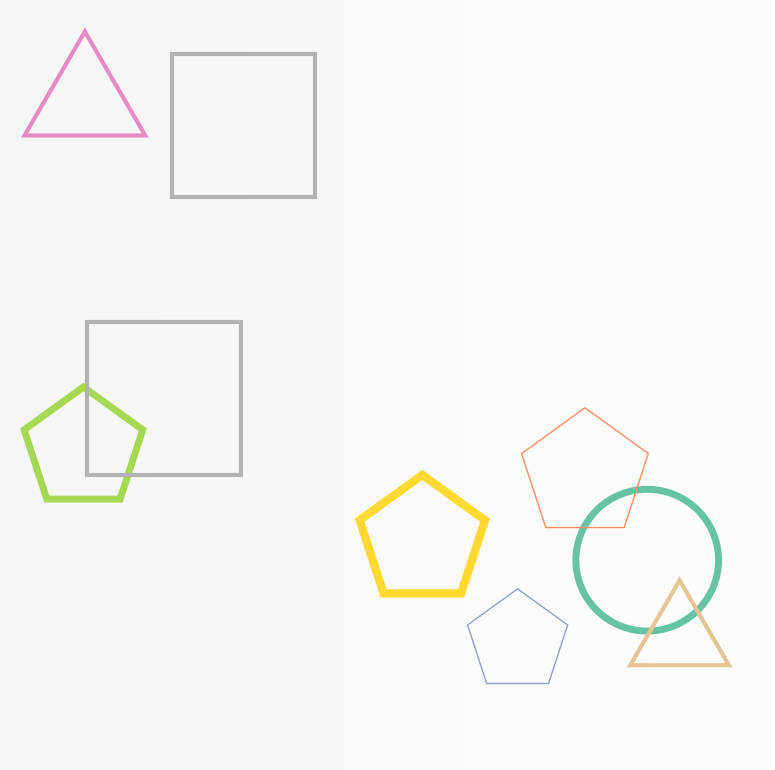[{"shape": "circle", "thickness": 2.5, "radius": 0.46, "center": [0.835, 0.272]}, {"shape": "pentagon", "thickness": 0.5, "radius": 0.43, "center": [0.755, 0.384]}, {"shape": "pentagon", "thickness": 0.5, "radius": 0.34, "center": [0.668, 0.167]}, {"shape": "triangle", "thickness": 1.5, "radius": 0.45, "center": [0.11, 0.869]}, {"shape": "pentagon", "thickness": 2.5, "radius": 0.4, "center": [0.108, 0.417]}, {"shape": "pentagon", "thickness": 3, "radius": 0.43, "center": [0.545, 0.298]}, {"shape": "triangle", "thickness": 1.5, "radius": 0.37, "center": [0.877, 0.173]}, {"shape": "square", "thickness": 1.5, "radius": 0.46, "center": [0.314, 0.837]}, {"shape": "square", "thickness": 1.5, "radius": 0.5, "center": [0.212, 0.483]}]